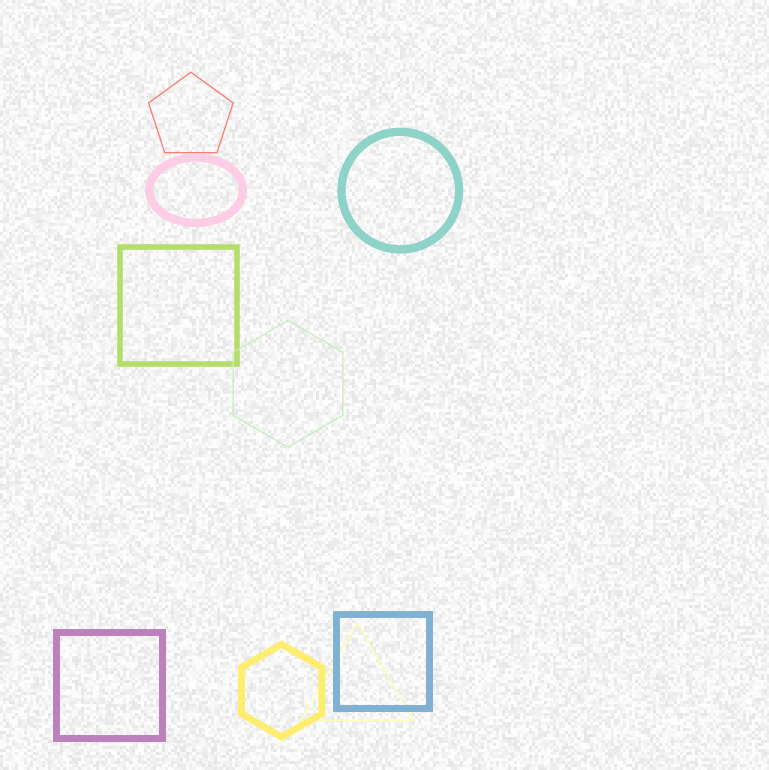[{"shape": "circle", "thickness": 3, "radius": 0.38, "center": [0.52, 0.752]}, {"shape": "triangle", "thickness": 0.5, "radius": 0.42, "center": [0.464, 0.107]}, {"shape": "pentagon", "thickness": 0.5, "radius": 0.29, "center": [0.248, 0.848]}, {"shape": "square", "thickness": 2.5, "radius": 0.3, "center": [0.497, 0.141]}, {"shape": "square", "thickness": 2, "radius": 0.38, "center": [0.232, 0.603]}, {"shape": "oval", "thickness": 3, "radius": 0.3, "center": [0.255, 0.753]}, {"shape": "square", "thickness": 2.5, "radius": 0.34, "center": [0.142, 0.11]}, {"shape": "hexagon", "thickness": 0.5, "radius": 0.41, "center": [0.374, 0.502]}, {"shape": "hexagon", "thickness": 2.5, "radius": 0.3, "center": [0.366, 0.103]}]